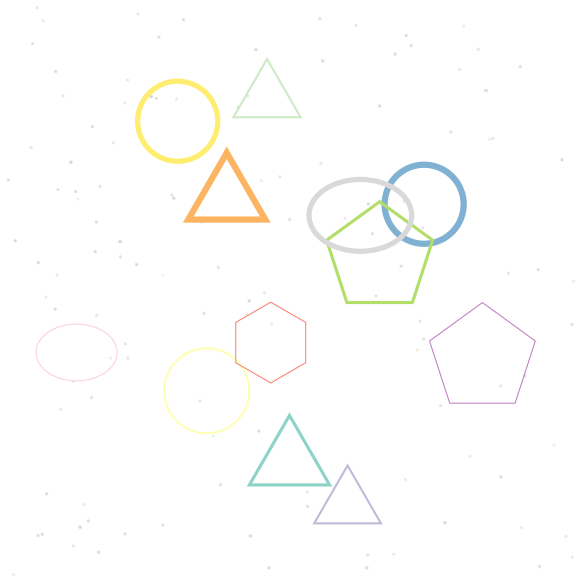[{"shape": "triangle", "thickness": 1.5, "radius": 0.4, "center": [0.501, 0.2]}, {"shape": "circle", "thickness": 1, "radius": 0.37, "center": [0.358, 0.322]}, {"shape": "triangle", "thickness": 1, "radius": 0.33, "center": [0.602, 0.126]}, {"shape": "hexagon", "thickness": 0.5, "radius": 0.35, "center": [0.469, 0.406]}, {"shape": "circle", "thickness": 3, "radius": 0.34, "center": [0.734, 0.645]}, {"shape": "triangle", "thickness": 3, "radius": 0.39, "center": [0.393, 0.657]}, {"shape": "pentagon", "thickness": 1.5, "radius": 0.48, "center": [0.657, 0.553]}, {"shape": "oval", "thickness": 0.5, "radius": 0.35, "center": [0.133, 0.389]}, {"shape": "oval", "thickness": 2.5, "radius": 0.44, "center": [0.624, 0.626]}, {"shape": "pentagon", "thickness": 0.5, "radius": 0.48, "center": [0.835, 0.379]}, {"shape": "triangle", "thickness": 1, "radius": 0.34, "center": [0.462, 0.83]}, {"shape": "circle", "thickness": 2.5, "radius": 0.35, "center": [0.308, 0.789]}]